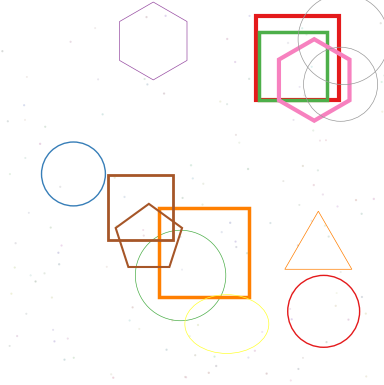[{"shape": "circle", "thickness": 1, "radius": 0.47, "center": [0.841, 0.191]}, {"shape": "square", "thickness": 3, "radius": 0.54, "center": [0.772, 0.849]}, {"shape": "circle", "thickness": 1, "radius": 0.41, "center": [0.191, 0.548]}, {"shape": "circle", "thickness": 0.5, "radius": 0.59, "center": [0.469, 0.284]}, {"shape": "square", "thickness": 2.5, "radius": 0.44, "center": [0.762, 0.829]}, {"shape": "hexagon", "thickness": 0.5, "radius": 0.51, "center": [0.398, 0.894]}, {"shape": "square", "thickness": 2.5, "radius": 0.58, "center": [0.53, 0.345]}, {"shape": "triangle", "thickness": 0.5, "radius": 0.5, "center": [0.827, 0.351]}, {"shape": "oval", "thickness": 0.5, "radius": 0.55, "center": [0.589, 0.158]}, {"shape": "pentagon", "thickness": 1.5, "radius": 0.45, "center": [0.387, 0.38]}, {"shape": "square", "thickness": 2, "radius": 0.42, "center": [0.365, 0.461]}, {"shape": "hexagon", "thickness": 3, "radius": 0.53, "center": [0.816, 0.792]}, {"shape": "circle", "thickness": 0.5, "radius": 0.48, "center": [0.885, 0.781]}, {"shape": "circle", "thickness": 0.5, "radius": 0.59, "center": [0.892, 0.898]}]